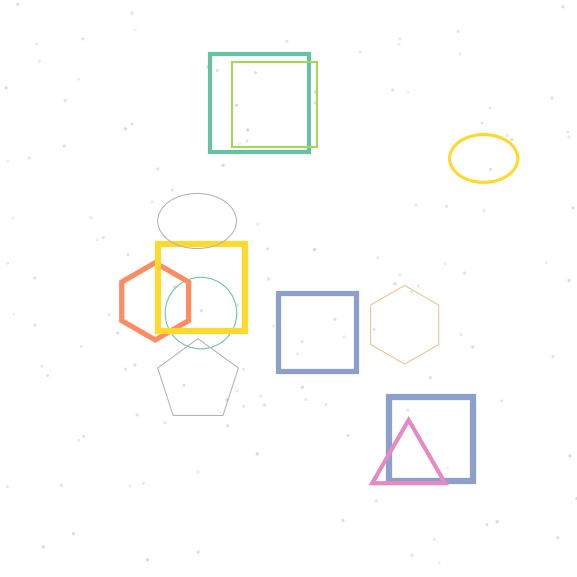[{"shape": "circle", "thickness": 0.5, "radius": 0.31, "center": [0.348, 0.457]}, {"shape": "square", "thickness": 2, "radius": 0.43, "center": [0.449, 0.821]}, {"shape": "hexagon", "thickness": 2.5, "radius": 0.33, "center": [0.269, 0.477]}, {"shape": "square", "thickness": 2.5, "radius": 0.34, "center": [0.548, 0.424]}, {"shape": "square", "thickness": 3, "radius": 0.36, "center": [0.746, 0.239]}, {"shape": "triangle", "thickness": 2, "radius": 0.36, "center": [0.708, 0.199]}, {"shape": "square", "thickness": 1, "radius": 0.37, "center": [0.476, 0.818]}, {"shape": "square", "thickness": 3, "radius": 0.38, "center": [0.349, 0.501]}, {"shape": "oval", "thickness": 1.5, "radius": 0.3, "center": [0.838, 0.725]}, {"shape": "hexagon", "thickness": 0.5, "radius": 0.34, "center": [0.701, 0.437]}, {"shape": "pentagon", "thickness": 0.5, "radius": 0.37, "center": [0.343, 0.339]}, {"shape": "oval", "thickness": 0.5, "radius": 0.34, "center": [0.341, 0.616]}]